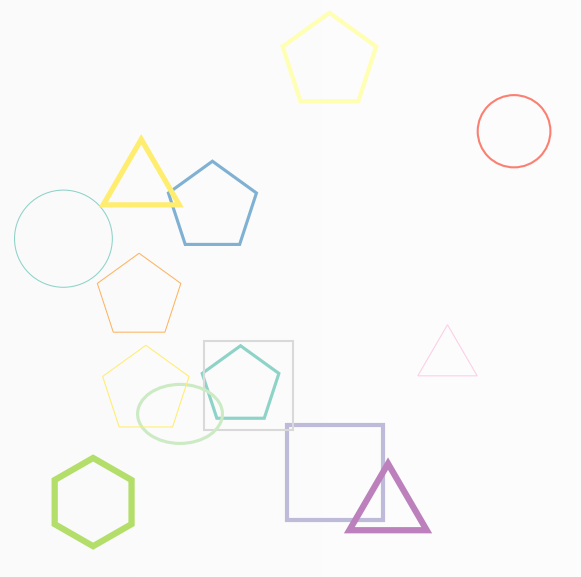[{"shape": "circle", "thickness": 0.5, "radius": 0.42, "center": [0.109, 0.586]}, {"shape": "pentagon", "thickness": 1.5, "radius": 0.35, "center": [0.414, 0.331]}, {"shape": "pentagon", "thickness": 2, "radius": 0.42, "center": [0.567, 0.892]}, {"shape": "square", "thickness": 2, "radius": 0.41, "center": [0.576, 0.181]}, {"shape": "circle", "thickness": 1, "radius": 0.31, "center": [0.884, 0.772]}, {"shape": "pentagon", "thickness": 1.5, "radius": 0.4, "center": [0.365, 0.64]}, {"shape": "pentagon", "thickness": 0.5, "radius": 0.38, "center": [0.239, 0.485]}, {"shape": "hexagon", "thickness": 3, "radius": 0.38, "center": [0.16, 0.13]}, {"shape": "triangle", "thickness": 0.5, "radius": 0.29, "center": [0.77, 0.378]}, {"shape": "square", "thickness": 1, "radius": 0.38, "center": [0.428, 0.331]}, {"shape": "triangle", "thickness": 3, "radius": 0.38, "center": [0.668, 0.119]}, {"shape": "oval", "thickness": 1.5, "radius": 0.36, "center": [0.31, 0.282]}, {"shape": "triangle", "thickness": 2.5, "radius": 0.38, "center": [0.243, 0.682]}, {"shape": "pentagon", "thickness": 0.5, "radius": 0.39, "center": [0.251, 0.323]}]